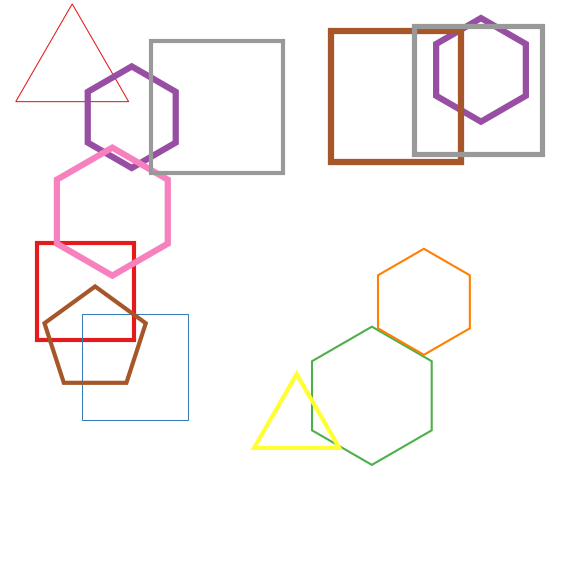[{"shape": "square", "thickness": 2, "radius": 0.42, "center": [0.149, 0.495]}, {"shape": "triangle", "thickness": 0.5, "radius": 0.56, "center": [0.125, 0.88]}, {"shape": "square", "thickness": 0.5, "radius": 0.46, "center": [0.233, 0.363]}, {"shape": "hexagon", "thickness": 1, "radius": 0.6, "center": [0.644, 0.314]}, {"shape": "hexagon", "thickness": 3, "radius": 0.45, "center": [0.833, 0.878]}, {"shape": "hexagon", "thickness": 3, "radius": 0.44, "center": [0.228, 0.796]}, {"shape": "hexagon", "thickness": 1, "radius": 0.46, "center": [0.734, 0.477]}, {"shape": "triangle", "thickness": 2, "radius": 0.43, "center": [0.514, 0.266]}, {"shape": "square", "thickness": 3, "radius": 0.56, "center": [0.685, 0.832]}, {"shape": "pentagon", "thickness": 2, "radius": 0.46, "center": [0.165, 0.411]}, {"shape": "hexagon", "thickness": 3, "radius": 0.55, "center": [0.195, 0.633]}, {"shape": "square", "thickness": 2.5, "radius": 0.55, "center": [0.829, 0.844]}, {"shape": "square", "thickness": 2, "radius": 0.57, "center": [0.375, 0.813]}]